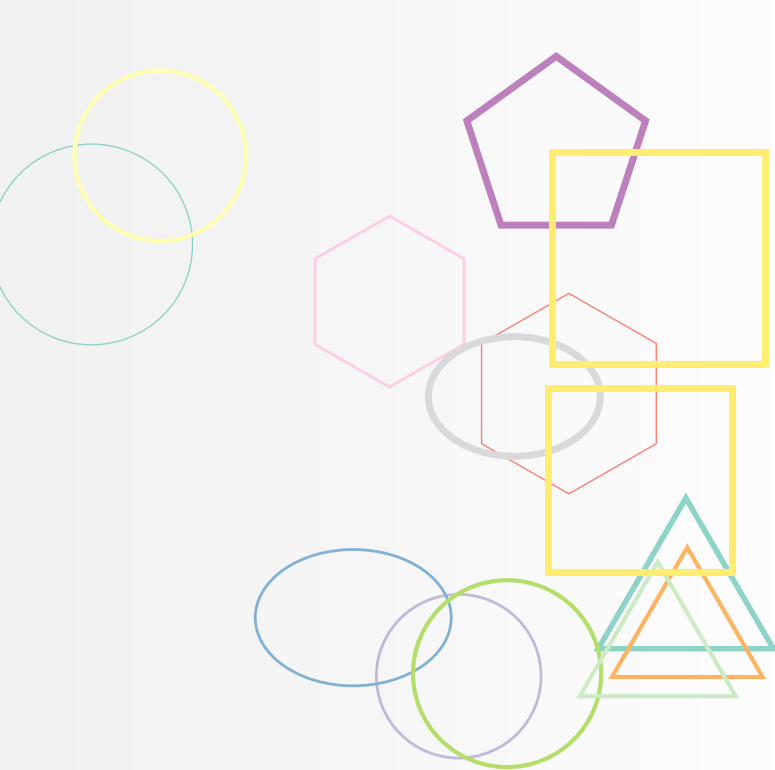[{"shape": "triangle", "thickness": 2, "radius": 0.65, "center": [0.885, 0.223]}, {"shape": "circle", "thickness": 0.5, "radius": 0.65, "center": [0.118, 0.682]}, {"shape": "circle", "thickness": 1.5, "radius": 0.55, "center": [0.207, 0.798]}, {"shape": "circle", "thickness": 1, "radius": 0.53, "center": [0.592, 0.122]}, {"shape": "hexagon", "thickness": 0.5, "radius": 0.65, "center": [0.734, 0.489]}, {"shape": "oval", "thickness": 1, "radius": 0.63, "center": [0.456, 0.198]}, {"shape": "triangle", "thickness": 1.5, "radius": 0.56, "center": [0.887, 0.177]}, {"shape": "circle", "thickness": 1.5, "radius": 0.61, "center": [0.654, 0.125]}, {"shape": "hexagon", "thickness": 1, "radius": 0.56, "center": [0.503, 0.608]}, {"shape": "oval", "thickness": 2.5, "radius": 0.55, "center": [0.664, 0.485]}, {"shape": "pentagon", "thickness": 2.5, "radius": 0.61, "center": [0.718, 0.806]}, {"shape": "triangle", "thickness": 1.5, "radius": 0.58, "center": [0.849, 0.154]}, {"shape": "square", "thickness": 2.5, "radius": 0.6, "center": [0.826, 0.377]}, {"shape": "square", "thickness": 2.5, "radius": 0.69, "center": [0.85, 0.665]}]